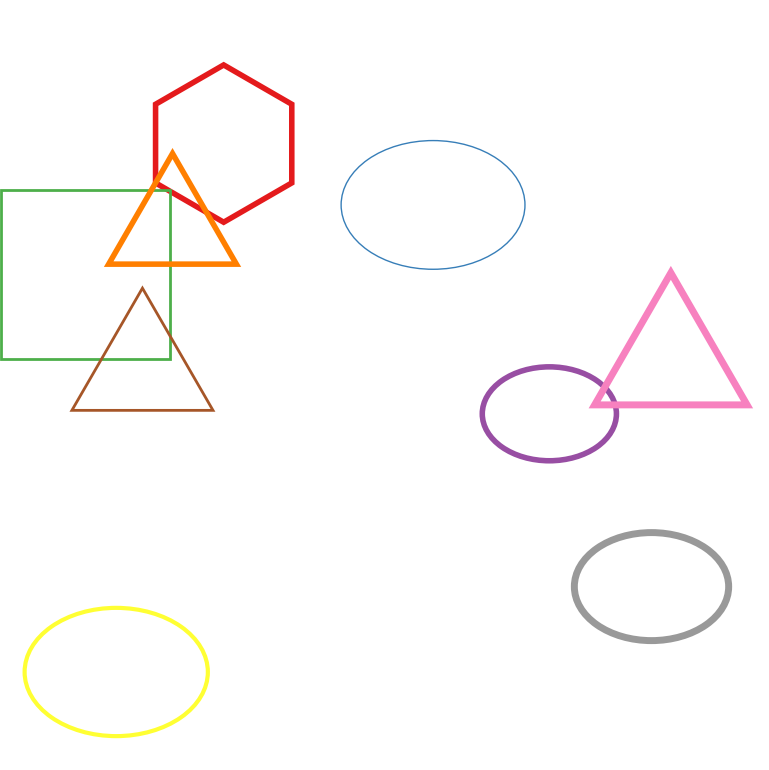[{"shape": "hexagon", "thickness": 2, "radius": 0.51, "center": [0.29, 0.814]}, {"shape": "oval", "thickness": 0.5, "radius": 0.6, "center": [0.562, 0.734]}, {"shape": "square", "thickness": 1, "radius": 0.55, "center": [0.111, 0.644]}, {"shape": "oval", "thickness": 2, "radius": 0.44, "center": [0.713, 0.463]}, {"shape": "triangle", "thickness": 2, "radius": 0.48, "center": [0.224, 0.705]}, {"shape": "oval", "thickness": 1.5, "radius": 0.59, "center": [0.151, 0.127]}, {"shape": "triangle", "thickness": 1, "radius": 0.53, "center": [0.185, 0.52]}, {"shape": "triangle", "thickness": 2.5, "radius": 0.57, "center": [0.871, 0.531]}, {"shape": "oval", "thickness": 2.5, "radius": 0.5, "center": [0.846, 0.238]}]